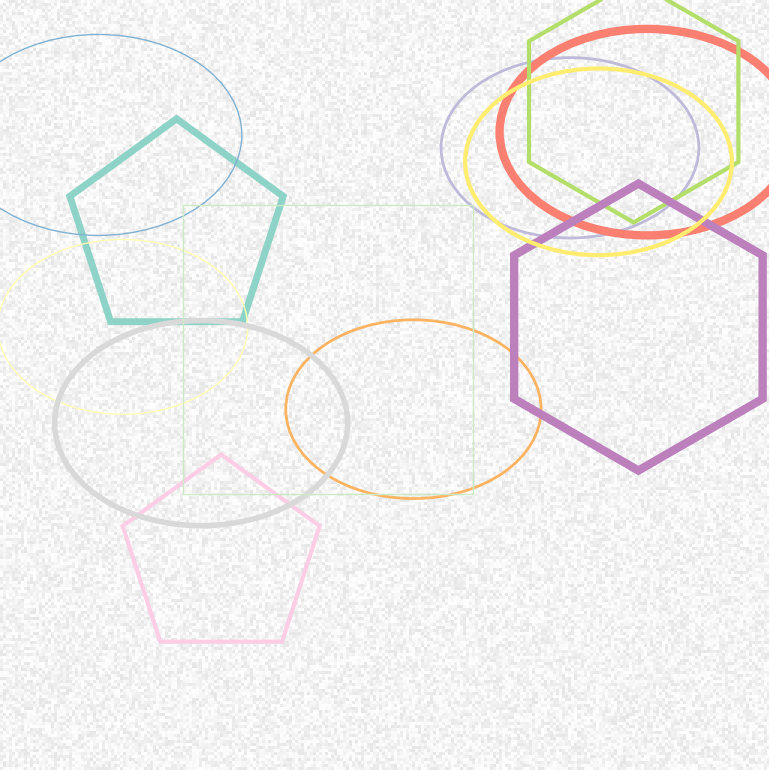[{"shape": "pentagon", "thickness": 2.5, "radius": 0.73, "center": [0.229, 0.7]}, {"shape": "oval", "thickness": 0.5, "radius": 0.81, "center": [0.159, 0.576]}, {"shape": "oval", "thickness": 1, "radius": 0.84, "center": [0.74, 0.808]}, {"shape": "oval", "thickness": 3, "radius": 0.96, "center": [0.84, 0.828]}, {"shape": "oval", "thickness": 0.5, "radius": 0.93, "center": [0.128, 0.825]}, {"shape": "oval", "thickness": 1, "radius": 0.83, "center": [0.537, 0.469]}, {"shape": "hexagon", "thickness": 1.5, "radius": 0.78, "center": [0.823, 0.868]}, {"shape": "pentagon", "thickness": 1.5, "radius": 0.67, "center": [0.287, 0.275]}, {"shape": "oval", "thickness": 2, "radius": 0.95, "center": [0.261, 0.451]}, {"shape": "hexagon", "thickness": 3, "radius": 0.93, "center": [0.829, 0.575]}, {"shape": "square", "thickness": 0.5, "radius": 0.94, "center": [0.426, 0.546]}, {"shape": "oval", "thickness": 1.5, "radius": 0.87, "center": [0.777, 0.79]}]